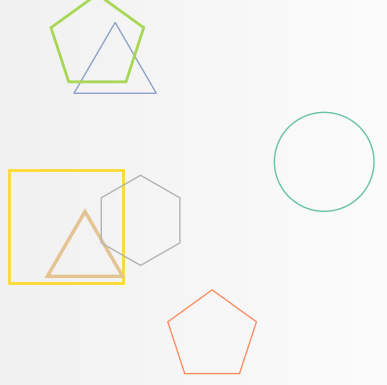[{"shape": "circle", "thickness": 1, "radius": 0.64, "center": [0.837, 0.58]}, {"shape": "pentagon", "thickness": 1, "radius": 0.6, "center": [0.547, 0.127]}, {"shape": "triangle", "thickness": 1, "radius": 0.61, "center": [0.297, 0.819]}, {"shape": "pentagon", "thickness": 2, "radius": 0.63, "center": [0.251, 0.889]}, {"shape": "square", "thickness": 2, "radius": 0.74, "center": [0.171, 0.411]}, {"shape": "triangle", "thickness": 2.5, "radius": 0.56, "center": [0.219, 0.338]}, {"shape": "hexagon", "thickness": 1, "radius": 0.59, "center": [0.363, 0.428]}]